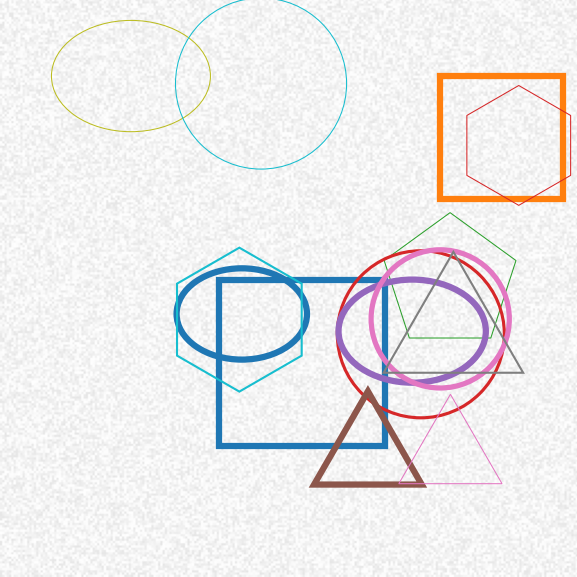[{"shape": "oval", "thickness": 3, "radius": 0.56, "center": [0.419, 0.455]}, {"shape": "square", "thickness": 3, "radius": 0.72, "center": [0.523, 0.37]}, {"shape": "square", "thickness": 3, "radius": 0.53, "center": [0.868, 0.761]}, {"shape": "pentagon", "thickness": 0.5, "radius": 0.6, "center": [0.779, 0.511]}, {"shape": "hexagon", "thickness": 0.5, "radius": 0.52, "center": [0.898, 0.747]}, {"shape": "circle", "thickness": 1.5, "radius": 0.72, "center": [0.729, 0.42]}, {"shape": "oval", "thickness": 3, "radius": 0.64, "center": [0.714, 0.426]}, {"shape": "triangle", "thickness": 3, "radius": 0.54, "center": [0.637, 0.214]}, {"shape": "triangle", "thickness": 0.5, "radius": 0.52, "center": [0.78, 0.213]}, {"shape": "circle", "thickness": 2.5, "radius": 0.6, "center": [0.762, 0.447]}, {"shape": "triangle", "thickness": 1, "radius": 0.7, "center": [0.785, 0.423]}, {"shape": "oval", "thickness": 0.5, "radius": 0.69, "center": [0.227, 0.867]}, {"shape": "circle", "thickness": 0.5, "radius": 0.74, "center": [0.452, 0.854]}, {"shape": "hexagon", "thickness": 1, "radius": 0.62, "center": [0.414, 0.446]}]